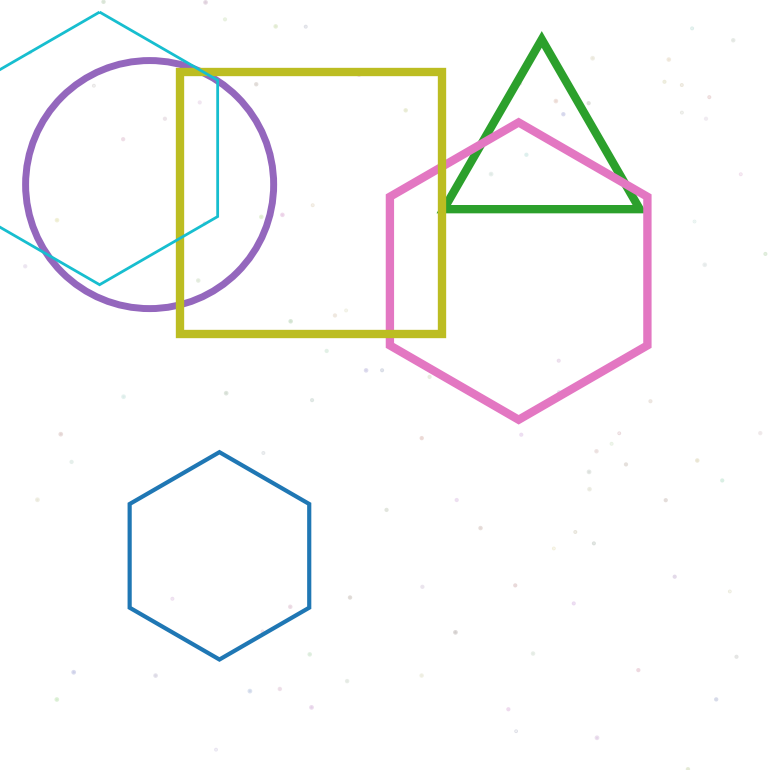[{"shape": "hexagon", "thickness": 1.5, "radius": 0.67, "center": [0.285, 0.278]}, {"shape": "triangle", "thickness": 3, "radius": 0.73, "center": [0.704, 0.802]}, {"shape": "circle", "thickness": 2.5, "radius": 0.81, "center": [0.194, 0.76]}, {"shape": "hexagon", "thickness": 3, "radius": 0.97, "center": [0.674, 0.648]}, {"shape": "square", "thickness": 3, "radius": 0.85, "center": [0.404, 0.737]}, {"shape": "hexagon", "thickness": 1, "radius": 0.89, "center": [0.129, 0.807]}]